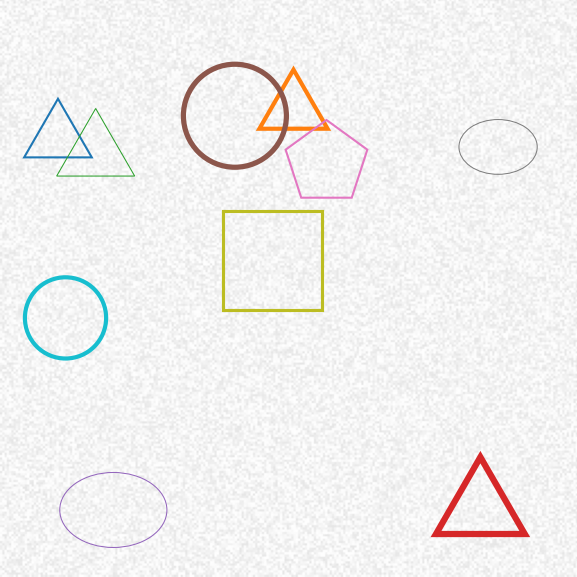[{"shape": "triangle", "thickness": 1, "radius": 0.34, "center": [0.1, 0.76]}, {"shape": "triangle", "thickness": 2, "radius": 0.34, "center": [0.508, 0.81]}, {"shape": "triangle", "thickness": 0.5, "radius": 0.39, "center": [0.166, 0.733]}, {"shape": "triangle", "thickness": 3, "radius": 0.44, "center": [0.832, 0.119]}, {"shape": "oval", "thickness": 0.5, "radius": 0.46, "center": [0.196, 0.116]}, {"shape": "circle", "thickness": 2.5, "radius": 0.45, "center": [0.407, 0.799]}, {"shape": "pentagon", "thickness": 1, "radius": 0.37, "center": [0.565, 0.717]}, {"shape": "oval", "thickness": 0.5, "radius": 0.34, "center": [0.862, 0.745]}, {"shape": "square", "thickness": 1.5, "radius": 0.43, "center": [0.472, 0.548]}, {"shape": "circle", "thickness": 2, "radius": 0.35, "center": [0.113, 0.449]}]